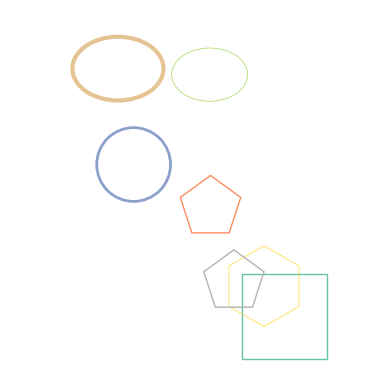[{"shape": "square", "thickness": 1, "radius": 0.56, "center": [0.739, 0.178]}, {"shape": "pentagon", "thickness": 1, "radius": 0.41, "center": [0.547, 0.462]}, {"shape": "circle", "thickness": 2, "radius": 0.48, "center": [0.347, 0.573]}, {"shape": "oval", "thickness": 0.5, "radius": 0.49, "center": [0.544, 0.806]}, {"shape": "hexagon", "thickness": 0.5, "radius": 0.53, "center": [0.686, 0.257]}, {"shape": "oval", "thickness": 3, "radius": 0.59, "center": [0.306, 0.822]}, {"shape": "pentagon", "thickness": 1, "radius": 0.41, "center": [0.607, 0.269]}]